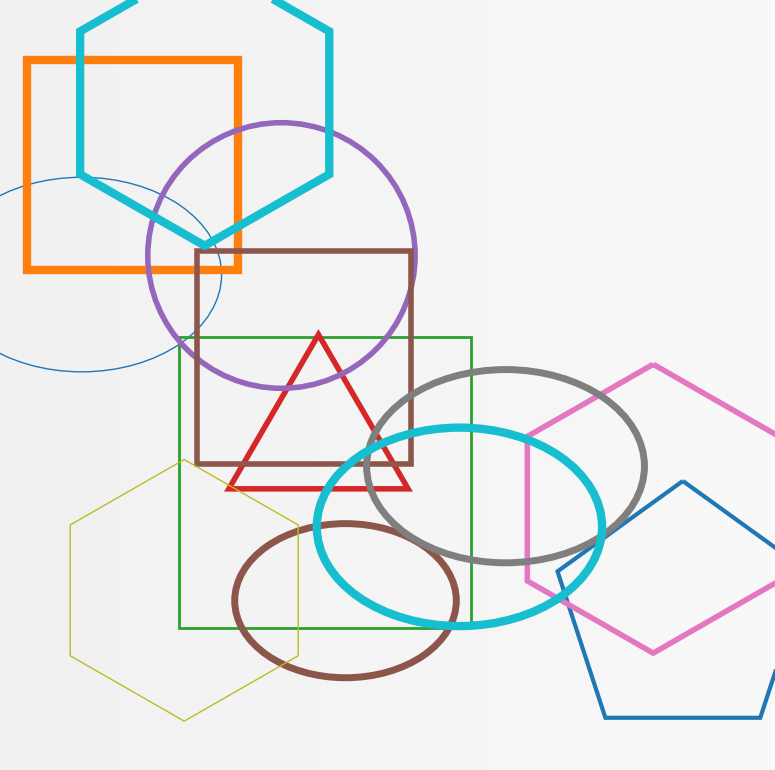[{"shape": "oval", "thickness": 0.5, "radius": 0.9, "center": [0.105, 0.643]}, {"shape": "pentagon", "thickness": 1.5, "radius": 0.85, "center": [0.881, 0.205]}, {"shape": "square", "thickness": 3, "radius": 0.68, "center": [0.171, 0.786]}, {"shape": "square", "thickness": 1, "radius": 0.94, "center": [0.42, 0.374]}, {"shape": "triangle", "thickness": 2, "radius": 0.67, "center": [0.411, 0.432]}, {"shape": "circle", "thickness": 2, "radius": 0.86, "center": [0.363, 0.668]}, {"shape": "oval", "thickness": 2.5, "radius": 0.71, "center": [0.446, 0.22]}, {"shape": "square", "thickness": 2, "radius": 0.69, "center": [0.392, 0.535]}, {"shape": "hexagon", "thickness": 2, "radius": 0.94, "center": [0.843, 0.339]}, {"shape": "oval", "thickness": 2.5, "radius": 0.9, "center": [0.652, 0.395]}, {"shape": "hexagon", "thickness": 0.5, "radius": 0.85, "center": [0.238, 0.233]}, {"shape": "hexagon", "thickness": 3, "radius": 0.93, "center": [0.264, 0.866]}, {"shape": "oval", "thickness": 3, "radius": 0.92, "center": [0.593, 0.316]}]